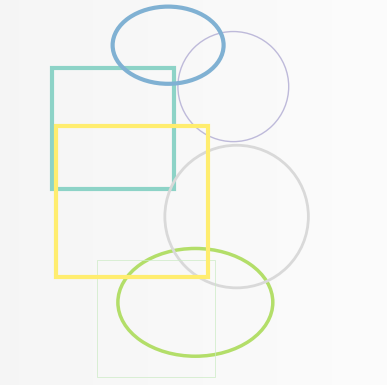[{"shape": "square", "thickness": 3, "radius": 0.79, "center": [0.292, 0.665]}, {"shape": "circle", "thickness": 1, "radius": 0.71, "center": [0.602, 0.775]}, {"shape": "oval", "thickness": 3, "radius": 0.72, "center": [0.434, 0.883]}, {"shape": "oval", "thickness": 2.5, "radius": 1.0, "center": [0.504, 0.215]}, {"shape": "circle", "thickness": 2, "radius": 0.93, "center": [0.611, 0.438]}, {"shape": "square", "thickness": 0.5, "radius": 0.76, "center": [0.403, 0.173]}, {"shape": "square", "thickness": 3, "radius": 0.98, "center": [0.34, 0.477]}]